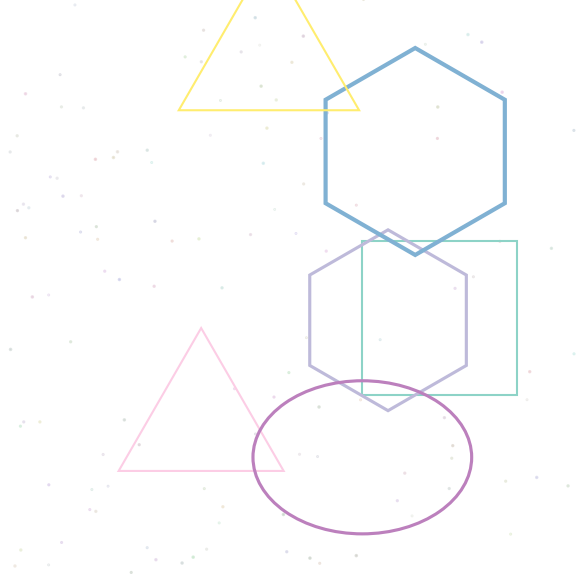[{"shape": "square", "thickness": 1, "radius": 0.67, "center": [0.761, 0.449]}, {"shape": "hexagon", "thickness": 1.5, "radius": 0.78, "center": [0.672, 0.445]}, {"shape": "hexagon", "thickness": 2, "radius": 0.9, "center": [0.719, 0.737]}, {"shape": "triangle", "thickness": 1, "radius": 0.82, "center": [0.348, 0.266]}, {"shape": "oval", "thickness": 1.5, "radius": 0.95, "center": [0.627, 0.207]}, {"shape": "triangle", "thickness": 1, "radius": 0.9, "center": [0.466, 0.898]}]